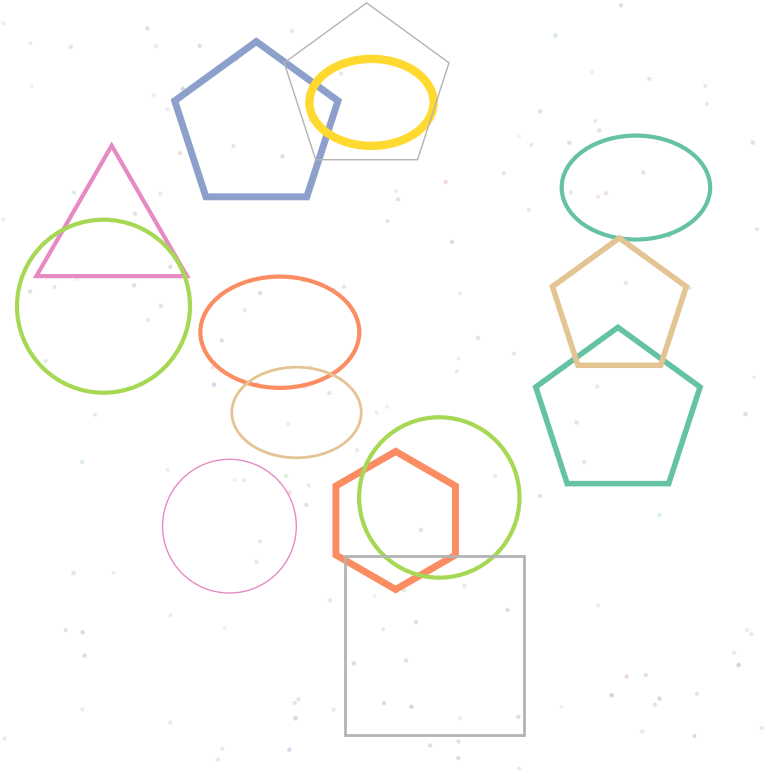[{"shape": "oval", "thickness": 1.5, "radius": 0.48, "center": [0.826, 0.756]}, {"shape": "pentagon", "thickness": 2, "radius": 0.56, "center": [0.802, 0.463]}, {"shape": "hexagon", "thickness": 2.5, "radius": 0.45, "center": [0.514, 0.324]}, {"shape": "oval", "thickness": 1.5, "radius": 0.52, "center": [0.363, 0.569]}, {"shape": "pentagon", "thickness": 2.5, "radius": 0.56, "center": [0.333, 0.835]}, {"shape": "circle", "thickness": 0.5, "radius": 0.43, "center": [0.298, 0.317]}, {"shape": "triangle", "thickness": 1.5, "radius": 0.56, "center": [0.145, 0.698]}, {"shape": "circle", "thickness": 1.5, "radius": 0.56, "center": [0.134, 0.602]}, {"shape": "circle", "thickness": 1.5, "radius": 0.52, "center": [0.571, 0.354]}, {"shape": "oval", "thickness": 3, "radius": 0.4, "center": [0.482, 0.867]}, {"shape": "oval", "thickness": 1, "radius": 0.42, "center": [0.385, 0.464]}, {"shape": "pentagon", "thickness": 2, "radius": 0.46, "center": [0.804, 0.6]}, {"shape": "pentagon", "thickness": 0.5, "radius": 0.56, "center": [0.476, 0.884]}, {"shape": "square", "thickness": 1, "radius": 0.58, "center": [0.565, 0.162]}]